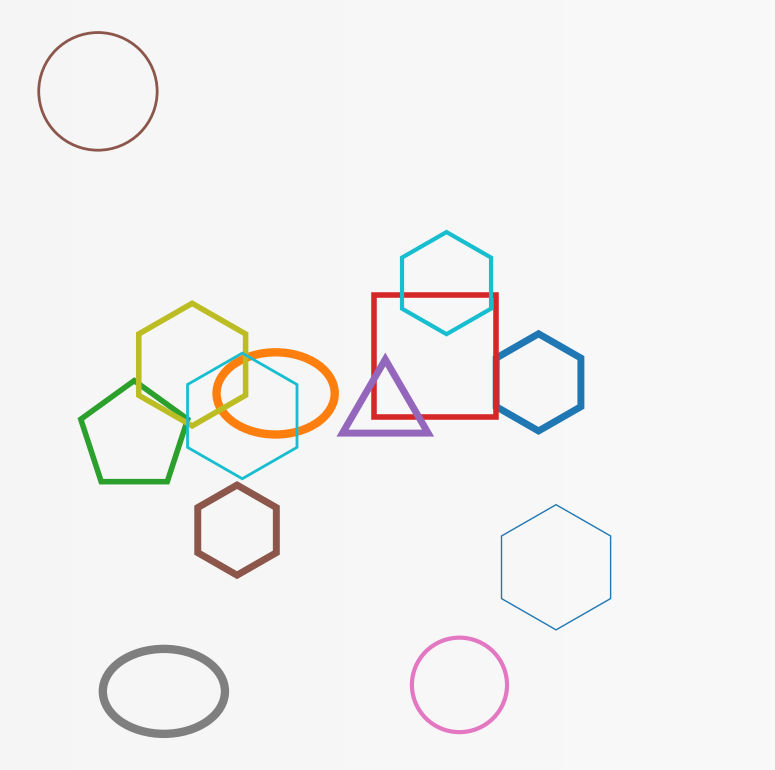[{"shape": "hexagon", "thickness": 2.5, "radius": 0.32, "center": [0.695, 0.503]}, {"shape": "hexagon", "thickness": 0.5, "radius": 0.41, "center": [0.717, 0.263]}, {"shape": "oval", "thickness": 3, "radius": 0.38, "center": [0.356, 0.489]}, {"shape": "pentagon", "thickness": 2, "radius": 0.36, "center": [0.173, 0.433]}, {"shape": "square", "thickness": 2, "radius": 0.4, "center": [0.561, 0.538]}, {"shape": "triangle", "thickness": 2.5, "radius": 0.32, "center": [0.497, 0.469]}, {"shape": "circle", "thickness": 1, "radius": 0.38, "center": [0.126, 0.881]}, {"shape": "hexagon", "thickness": 2.5, "radius": 0.29, "center": [0.306, 0.312]}, {"shape": "circle", "thickness": 1.5, "radius": 0.31, "center": [0.593, 0.111]}, {"shape": "oval", "thickness": 3, "radius": 0.39, "center": [0.211, 0.102]}, {"shape": "hexagon", "thickness": 2, "radius": 0.4, "center": [0.248, 0.526]}, {"shape": "hexagon", "thickness": 1, "radius": 0.41, "center": [0.313, 0.46]}, {"shape": "hexagon", "thickness": 1.5, "radius": 0.33, "center": [0.576, 0.632]}]